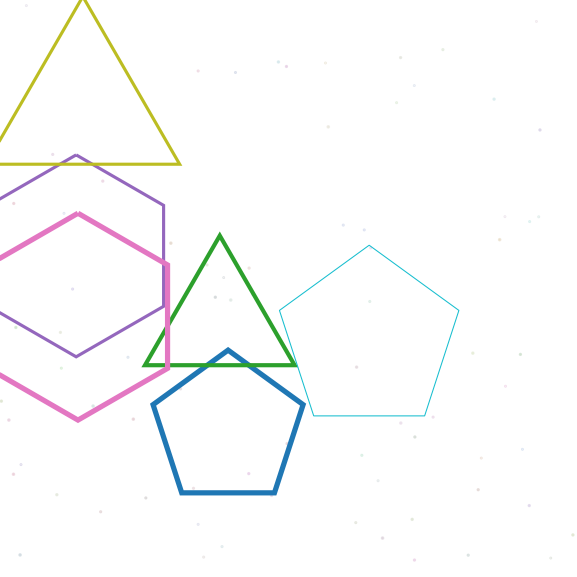[{"shape": "pentagon", "thickness": 2.5, "radius": 0.68, "center": [0.395, 0.256]}, {"shape": "triangle", "thickness": 2, "radius": 0.75, "center": [0.381, 0.442]}, {"shape": "hexagon", "thickness": 1.5, "radius": 0.87, "center": [0.132, 0.556]}, {"shape": "hexagon", "thickness": 2.5, "radius": 0.9, "center": [0.135, 0.451]}, {"shape": "triangle", "thickness": 1.5, "radius": 0.97, "center": [0.143, 0.812]}, {"shape": "pentagon", "thickness": 0.5, "radius": 0.82, "center": [0.639, 0.411]}]